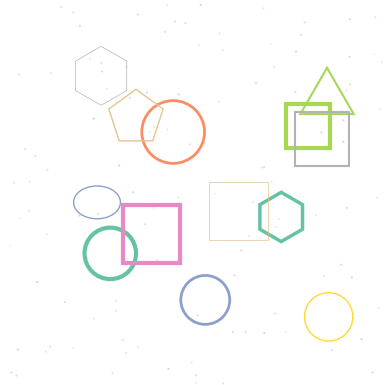[{"shape": "hexagon", "thickness": 2.5, "radius": 0.32, "center": [0.73, 0.437]}, {"shape": "circle", "thickness": 3, "radius": 0.33, "center": [0.286, 0.342]}, {"shape": "circle", "thickness": 2, "radius": 0.41, "center": [0.45, 0.657]}, {"shape": "circle", "thickness": 2, "radius": 0.32, "center": [0.533, 0.221]}, {"shape": "oval", "thickness": 1, "radius": 0.3, "center": [0.252, 0.474]}, {"shape": "square", "thickness": 3, "radius": 0.37, "center": [0.394, 0.393]}, {"shape": "square", "thickness": 3, "radius": 0.29, "center": [0.801, 0.674]}, {"shape": "triangle", "thickness": 1.5, "radius": 0.4, "center": [0.849, 0.744]}, {"shape": "circle", "thickness": 1, "radius": 0.31, "center": [0.854, 0.177]}, {"shape": "square", "thickness": 0.5, "radius": 0.38, "center": [0.62, 0.452]}, {"shape": "pentagon", "thickness": 1, "radius": 0.37, "center": [0.353, 0.694]}, {"shape": "hexagon", "thickness": 0.5, "radius": 0.38, "center": [0.263, 0.803]}, {"shape": "square", "thickness": 1.5, "radius": 0.35, "center": [0.836, 0.639]}]